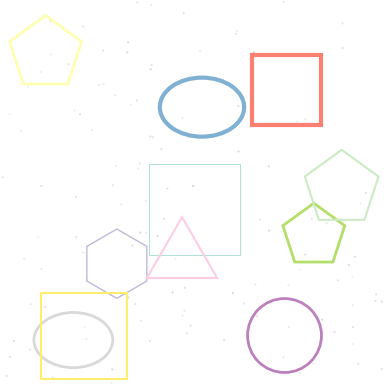[{"shape": "square", "thickness": 0.5, "radius": 0.59, "center": [0.505, 0.457]}, {"shape": "pentagon", "thickness": 2, "radius": 0.49, "center": [0.118, 0.862]}, {"shape": "hexagon", "thickness": 1, "radius": 0.45, "center": [0.303, 0.315]}, {"shape": "square", "thickness": 3, "radius": 0.45, "center": [0.744, 0.766]}, {"shape": "oval", "thickness": 3, "radius": 0.55, "center": [0.525, 0.722]}, {"shape": "pentagon", "thickness": 2, "radius": 0.42, "center": [0.815, 0.388]}, {"shape": "triangle", "thickness": 1.5, "radius": 0.53, "center": [0.473, 0.331]}, {"shape": "oval", "thickness": 2, "radius": 0.51, "center": [0.19, 0.117]}, {"shape": "circle", "thickness": 2, "radius": 0.48, "center": [0.739, 0.128]}, {"shape": "pentagon", "thickness": 1.5, "radius": 0.5, "center": [0.887, 0.51]}, {"shape": "square", "thickness": 1.5, "radius": 0.56, "center": [0.218, 0.127]}]